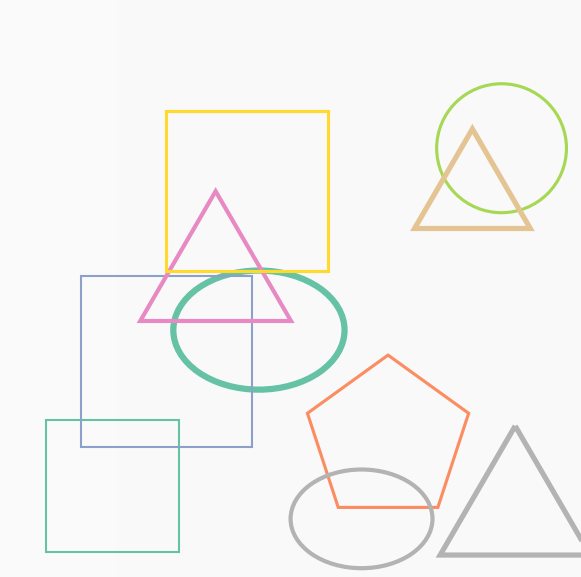[{"shape": "square", "thickness": 1, "radius": 0.57, "center": [0.193, 0.158]}, {"shape": "oval", "thickness": 3, "radius": 0.74, "center": [0.445, 0.428]}, {"shape": "pentagon", "thickness": 1.5, "radius": 0.73, "center": [0.668, 0.238]}, {"shape": "square", "thickness": 1, "radius": 0.74, "center": [0.286, 0.373]}, {"shape": "triangle", "thickness": 2, "radius": 0.75, "center": [0.371, 0.518]}, {"shape": "circle", "thickness": 1.5, "radius": 0.56, "center": [0.863, 0.742]}, {"shape": "square", "thickness": 1.5, "radius": 0.7, "center": [0.425, 0.668]}, {"shape": "triangle", "thickness": 2.5, "radius": 0.57, "center": [0.813, 0.661]}, {"shape": "oval", "thickness": 2, "radius": 0.61, "center": [0.622, 0.101]}, {"shape": "triangle", "thickness": 2.5, "radius": 0.75, "center": [0.886, 0.113]}]